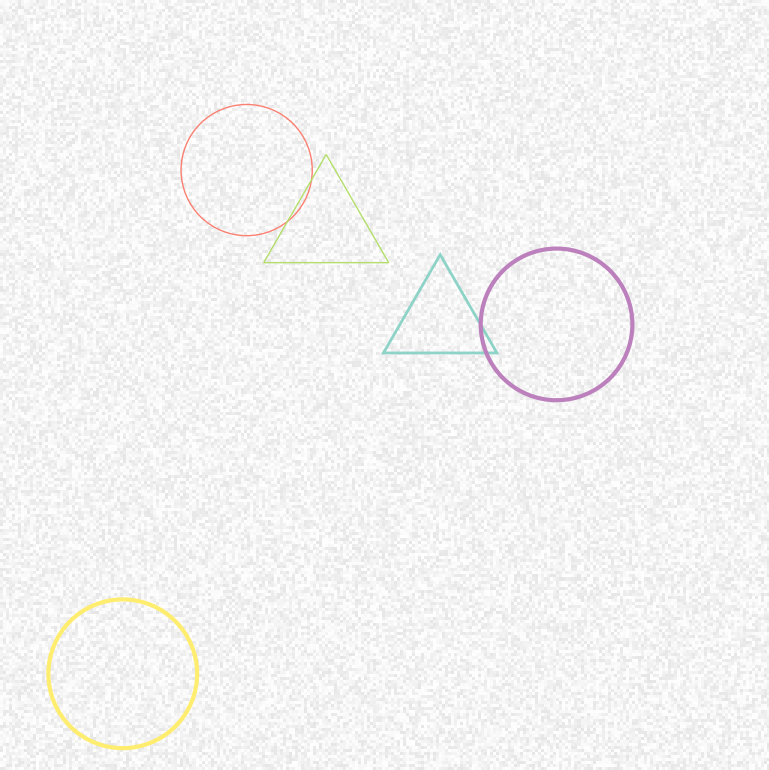[{"shape": "triangle", "thickness": 1, "radius": 0.43, "center": [0.572, 0.584]}, {"shape": "circle", "thickness": 0.5, "radius": 0.43, "center": [0.32, 0.779]}, {"shape": "triangle", "thickness": 0.5, "radius": 0.47, "center": [0.424, 0.706]}, {"shape": "circle", "thickness": 1.5, "radius": 0.49, "center": [0.723, 0.579]}, {"shape": "circle", "thickness": 1.5, "radius": 0.48, "center": [0.159, 0.125]}]